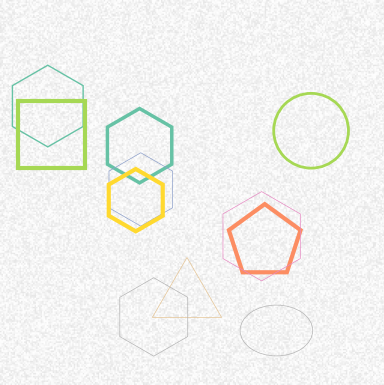[{"shape": "hexagon", "thickness": 2.5, "radius": 0.48, "center": [0.363, 0.622]}, {"shape": "hexagon", "thickness": 1, "radius": 0.53, "center": [0.124, 0.725]}, {"shape": "pentagon", "thickness": 3, "radius": 0.49, "center": [0.688, 0.372]}, {"shape": "hexagon", "thickness": 0.5, "radius": 0.48, "center": [0.366, 0.508]}, {"shape": "hexagon", "thickness": 0.5, "radius": 0.58, "center": [0.68, 0.386]}, {"shape": "square", "thickness": 3, "radius": 0.43, "center": [0.134, 0.65]}, {"shape": "circle", "thickness": 2, "radius": 0.49, "center": [0.808, 0.66]}, {"shape": "hexagon", "thickness": 3, "radius": 0.4, "center": [0.353, 0.48]}, {"shape": "triangle", "thickness": 0.5, "radius": 0.52, "center": [0.486, 0.227]}, {"shape": "hexagon", "thickness": 0.5, "radius": 0.51, "center": [0.399, 0.177]}, {"shape": "oval", "thickness": 0.5, "radius": 0.47, "center": [0.718, 0.142]}]